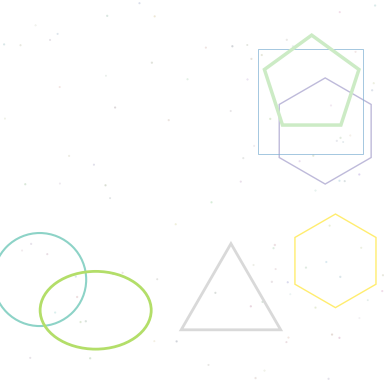[{"shape": "circle", "thickness": 1.5, "radius": 0.6, "center": [0.103, 0.274]}, {"shape": "hexagon", "thickness": 1, "radius": 0.69, "center": [0.845, 0.66]}, {"shape": "square", "thickness": 0.5, "radius": 0.68, "center": [0.807, 0.736]}, {"shape": "oval", "thickness": 2, "radius": 0.72, "center": [0.248, 0.194]}, {"shape": "triangle", "thickness": 2, "radius": 0.75, "center": [0.6, 0.218]}, {"shape": "pentagon", "thickness": 2.5, "radius": 0.65, "center": [0.81, 0.78]}, {"shape": "hexagon", "thickness": 1, "radius": 0.61, "center": [0.871, 0.323]}]